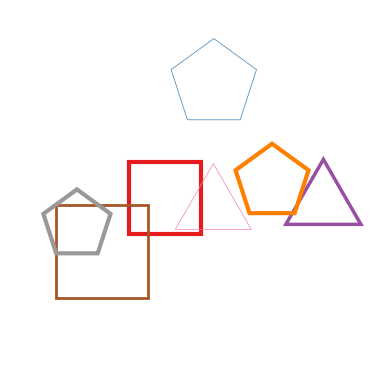[{"shape": "square", "thickness": 3, "radius": 0.47, "center": [0.428, 0.486]}, {"shape": "pentagon", "thickness": 0.5, "radius": 0.58, "center": [0.555, 0.783]}, {"shape": "triangle", "thickness": 2.5, "radius": 0.56, "center": [0.84, 0.474]}, {"shape": "pentagon", "thickness": 3, "radius": 0.5, "center": [0.707, 0.527]}, {"shape": "square", "thickness": 2, "radius": 0.6, "center": [0.264, 0.347]}, {"shape": "triangle", "thickness": 0.5, "radius": 0.57, "center": [0.554, 0.461]}, {"shape": "pentagon", "thickness": 3, "radius": 0.46, "center": [0.2, 0.416]}]